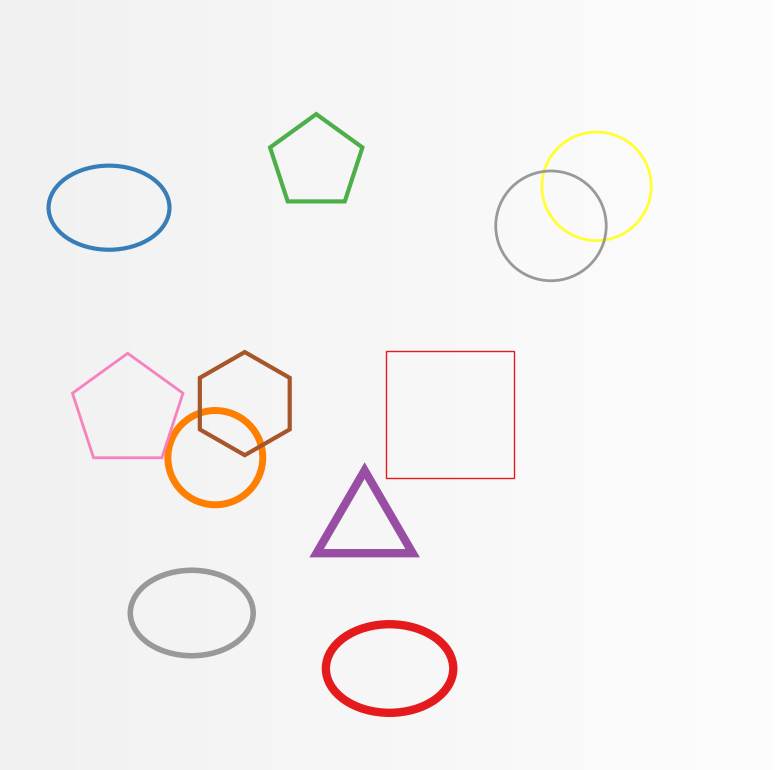[{"shape": "square", "thickness": 0.5, "radius": 0.41, "center": [0.581, 0.461]}, {"shape": "oval", "thickness": 3, "radius": 0.41, "center": [0.503, 0.132]}, {"shape": "oval", "thickness": 1.5, "radius": 0.39, "center": [0.141, 0.73]}, {"shape": "pentagon", "thickness": 1.5, "radius": 0.31, "center": [0.408, 0.789]}, {"shape": "triangle", "thickness": 3, "radius": 0.36, "center": [0.47, 0.317]}, {"shape": "circle", "thickness": 2.5, "radius": 0.31, "center": [0.278, 0.406]}, {"shape": "circle", "thickness": 1, "radius": 0.35, "center": [0.77, 0.758]}, {"shape": "hexagon", "thickness": 1.5, "radius": 0.33, "center": [0.316, 0.476]}, {"shape": "pentagon", "thickness": 1, "radius": 0.37, "center": [0.165, 0.466]}, {"shape": "oval", "thickness": 2, "radius": 0.4, "center": [0.247, 0.204]}, {"shape": "circle", "thickness": 1, "radius": 0.36, "center": [0.711, 0.707]}]